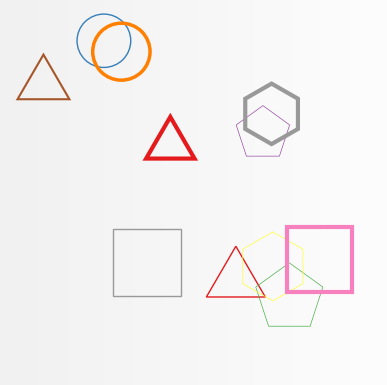[{"shape": "triangle", "thickness": 3, "radius": 0.36, "center": [0.44, 0.624]}, {"shape": "triangle", "thickness": 1, "radius": 0.44, "center": [0.609, 0.272]}, {"shape": "circle", "thickness": 1, "radius": 0.35, "center": [0.268, 0.894]}, {"shape": "pentagon", "thickness": 0.5, "radius": 0.46, "center": [0.747, 0.226]}, {"shape": "pentagon", "thickness": 0.5, "radius": 0.36, "center": [0.678, 0.653]}, {"shape": "circle", "thickness": 2.5, "radius": 0.37, "center": [0.313, 0.866]}, {"shape": "hexagon", "thickness": 0.5, "radius": 0.45, "center": [0.704, 0.308]}, {"shape": "triangle", "thickness": 1.5, "radius": 0.39, "center": [0.112, 0.781]}, {"shape": "square", "thickness": 3, "radius": 0.42, "center": [0.825, 0.326]}, {"shape": "square", "thickness": 1, "radius": 0.43, "center": [0.38, 0.319]}, {"shape": "hexagon", "thickness": 3, "radius": 0.39, "center": [0.701, 0.704]}]